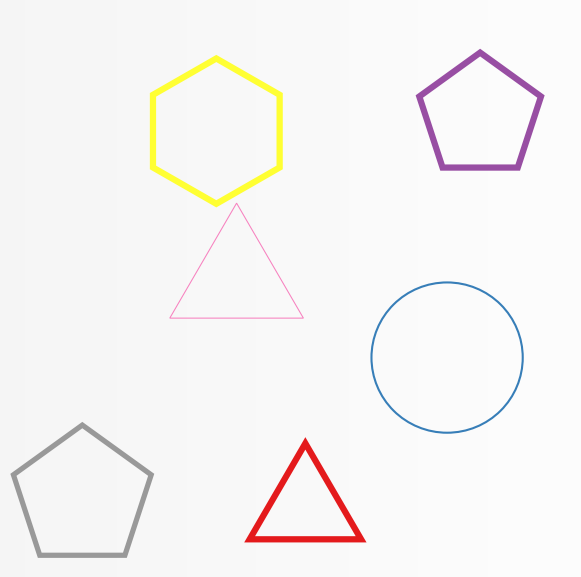[{"shape": "triangle", "thickness": 3, "radius": 0.55, "center": [0.525, 0.121]}, {"shape": "circle", "thickness": 1, "radius": 0.65, "center": [0.769, 0.38]}, {"shape": "pentagon", "thickness": 3, "radius": 0.55, "center": [0.826, 0.798]}, {"shape": "hexagon", "thickness": 3, "radius": 0.63, "center": [0.372, 0.772]}, {"shape": "triangle", "thickness": 0.5, "radius": 0.66, "center": [0.407, 0.515]}, {"shape": "pentagon", "thickness": 2.5, "radius": 0.62, "center": [0.142, 0.138]}]